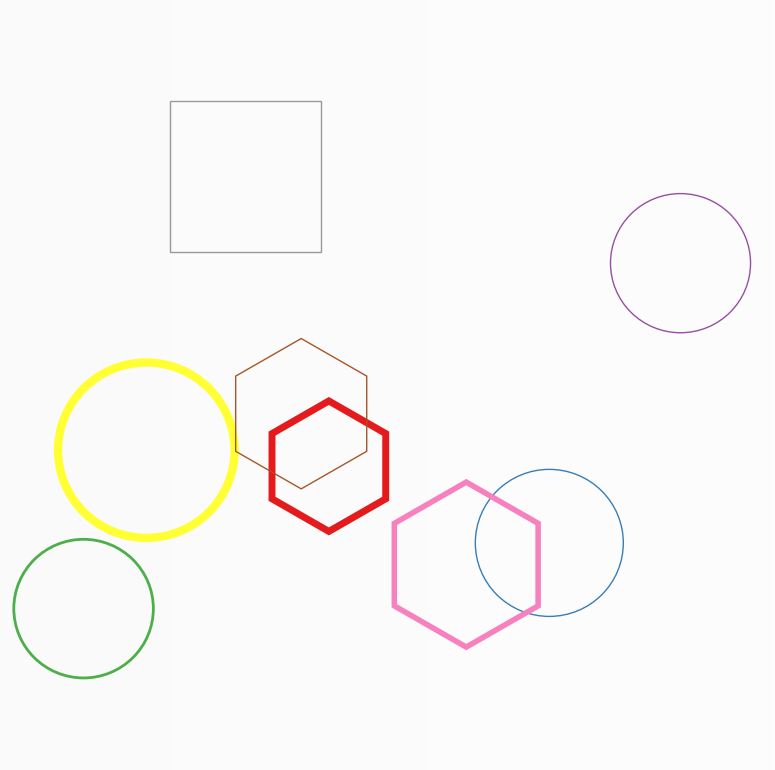[{"shape": "hexagon", "thickness": 2.5, "radius": 0.42, "center": [0.424, 0.395]}, {"shape": "circle", "thickness": 0.5, "radius": 0.48, "center": [0.709, 0.295]}, {"shape": "circle", "thickness": 1, "radius": 0.45, "center": [0.108, 0.21]}, {"shape": "circle", "thickness": 0.5, "radius": 0.45, "center": [0.878, 0.658]}, {"shape": "circle", "thickness": 3, "radius": 0.57, "center": [0.189, 0.415]}, {"shape": "hexagon", "thickness": 0.5, "radius": 0.49, "center": [0.389, 0.463]}, {"shape": "hexagon", "thickness": 2, "radius": 0.54, "center": [0.602, 0.267]}, {"shape": "square", "thickness": 0.5, "radius": 0.49, "center": [0.317, 0.771]}]